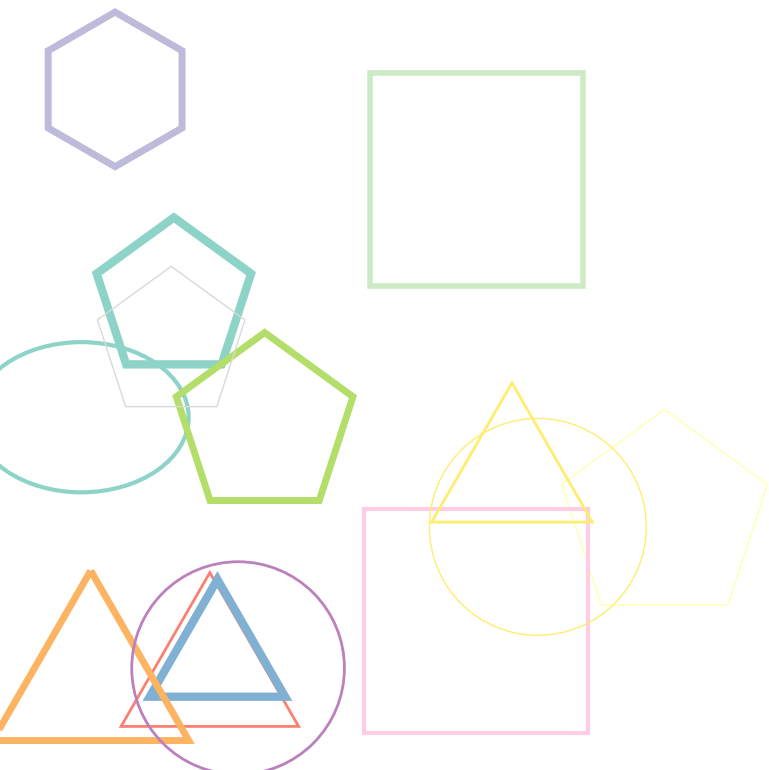[{"shape": "oval", "thickness": 1.5, "radius": 0.7, "center": [0.106, 0.458]}, {"shape": "pentagon", "thickness": 3, "radius": 0.53, "center": [0.226, 0.612]}, {"shape": "pentagon", "thickness": 0.5, "radius": 0.7, "center": [0.863, 0.328]}, {"shape": "hexagon", "thickness": 2.5, "radius": 0.5, "center": [0.149, 0.884]}, {"shape": "triangle", "thickness": 1, "radius": 0.67, "center": [0.273, 0.123]}, {"shape": "triangle", "thickness": 3, "radius": 0.51, "center": [0.282, 0.146]}, {"shape": "triangle", "thickness": 2.5, "radius": 0.74, "center": [0.118, 0.112]}, {"shape": "pentagon", "thickness": 2.5, "radius": 0.6, "center": [0.344, 0.448]}, {"shape": "square", "thickness": 1.5, "radius": 0.73, "center": [0.618, 0.193]}, {"shape": "pentagon", "thickness": 0.5, "radius": 0.5, "center": [0.222, 0.553]}, {"shape": "circle", "thickness": 1, "radius": 0.69, "center": [0.309, 0.132]}, {"shape": "square", "thickness": 2, "radius": 0.69, "center": [0.618, 0.767]}, {"shape": "triangle", "thickness": 1, "radius": 0.6, "center": [0.665, 0.382]}, {"shape": "circle", "thickness": 0.5, "radius": 0.7, "center": [0.698, 0.316]}]